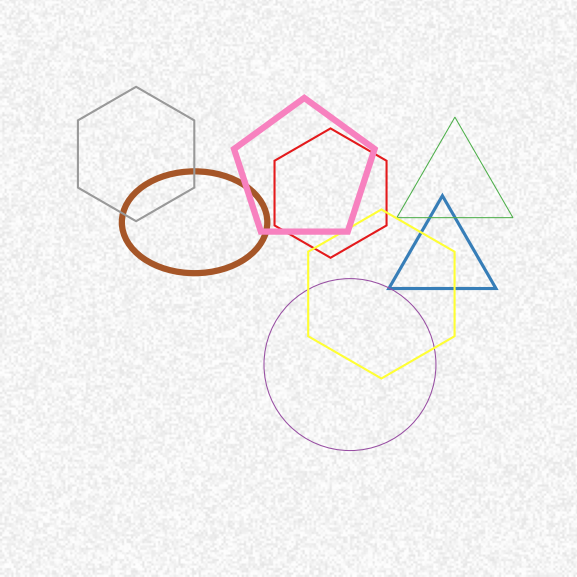[{"shape": "hexagon", "thickness": 1, "radius": 0.56, "center": [0.572, 0.665]}, {"shape": "triangle", "thickness": 1.5, "radius": 0.54, "center": [0.766, 0.553]}, {"shape": "triangle", "thickness": 0.5, "radius": 0.58, "center": [0.788, 0.68]}, {"shape": "circle", "thickness": 0.5, "radius": 0.74, "center": [0.606, 0.368]}, {"shape": "hexagon", "thickness": 1, "radius": 0.73, "center": [0.66, 0.49]}, {"shape": "oval", "thickness": 3, "radius": 0.63, "center": [0.337, 0.614]}, {"shape": "pentagon", "thickness": 3, "radius": 0.64, "center": [0.527, 0.702]}, {"shape": "hexagon", "thickness": 1, "radius": 0.58, "center": [0.236, 0.732]}]